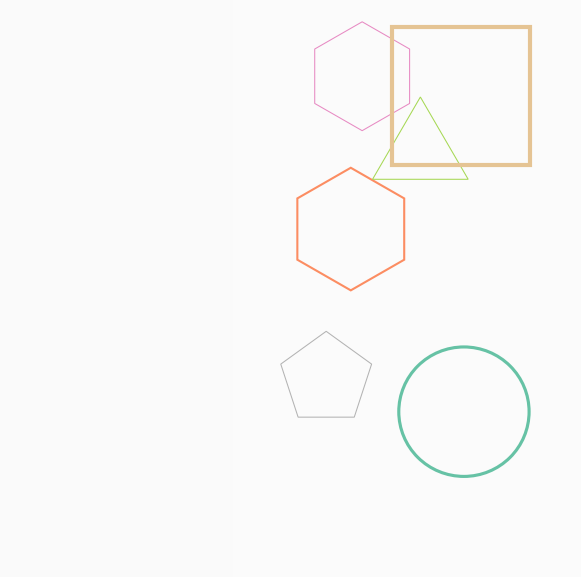[{"shape": "circle", "thickness": 1.5, "radius": 0.56, "center": [0.798, 0.286]}, {"shape": "hexagon", "thickness": 1, "radius": 0.53, "center": [0.603, 0.602]}, {"shape": "hexagon", "thickness": 0.5, "radius": 0.47, "center": [0.623, 0.867]}, {"shape": "triangle", "thickness": 0.5, "radius": 0.47, "center": [0.723, 0.736]}, {"shape": "square", "thickness": 2, "radius": 0.6, "center": [0.794, 0.833]}, {"shape": "pentagon", "thickness": 0.5, "radius": 0.41, "center": [0.561, 0.343]}]